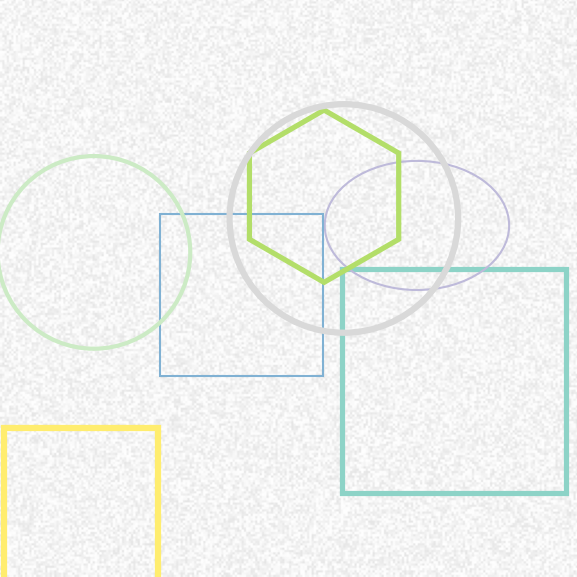[{"shape": "square", "thickness": 2.5, "radius": 0.97, "center": [0.787, 0.339]}, {"shape": "oval", "thickness": 1, "radius": 0.8, "center": [0.722, 0.609]}, {"shape": "square", "thickness": 1, "radius": 0.7, "center": [0.418, 0.489]}, {"shape": "hexagon", "thickness": 2.5, "radius": 0.75, "center": [0.561, 0.659]}, {"shape": "circle", "thickness": 3, "radius": 0.99, "center": [0.595, 0.621]}, {"shape": "circle", "thickness": 2, "radius": 0.83, "center": [0.163, 0.562]}, {"shape": "square", "thickness": 3, "radius": 0.67, "center": [0.141, 0.125]}]